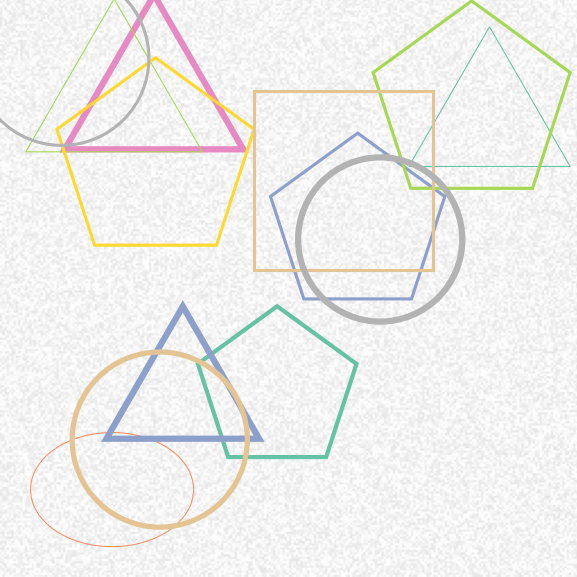[{"shape": "pentagon", "thickness": 2, "radius": 0.72, "center": [0.48, 0.324]}, {"shape": "triangle", "thickness": 0.5, "radius": 0.81, "center": [0.848, 0.792]}, {"shape": "oval", "thickness": 0.5, "radius": 0.71, "center": [0.194, 0.151]}, {"shape": "triangle", "thickness": 3, "radius": 0.76, "center": [0.317, 0.316]}, {"shape": "pentagon", "thickness": 1.5, "radius": 0.79, "center": [0.619, 0.61]}, {"shape": "triangle", "thickness": 3, "radius": 0.89, "center": [0.267, 0.83]}, {"shape": "pentagon", "thickness": 1.5, "radius": 0.9, "center": [0.817, 0.818]}, {"shape": "triangle", "thickness": 0.5, "radius": 0.88, "center": [0.198, 0.825]}, {"shape": "pentagon", "thickness": 1.5, "radius": 0.9, "center": [0.269, 0.72]}, {"shape": "square", "thickness": 1.5, "radius": 0.78, "center": [0.595, 0.687]}, {"shape": "circle", "thickness": 2.5, "radius": 0.76, "center": [0.277, 0.238]}, {"shape": "circle", "thickness": 1.5, "radius": 0.75, "center": [0.107, 0.898]}, {"shape": "circle", "thickness": 3, "radius": 0.71, "center": [0.658, 0.584]}]